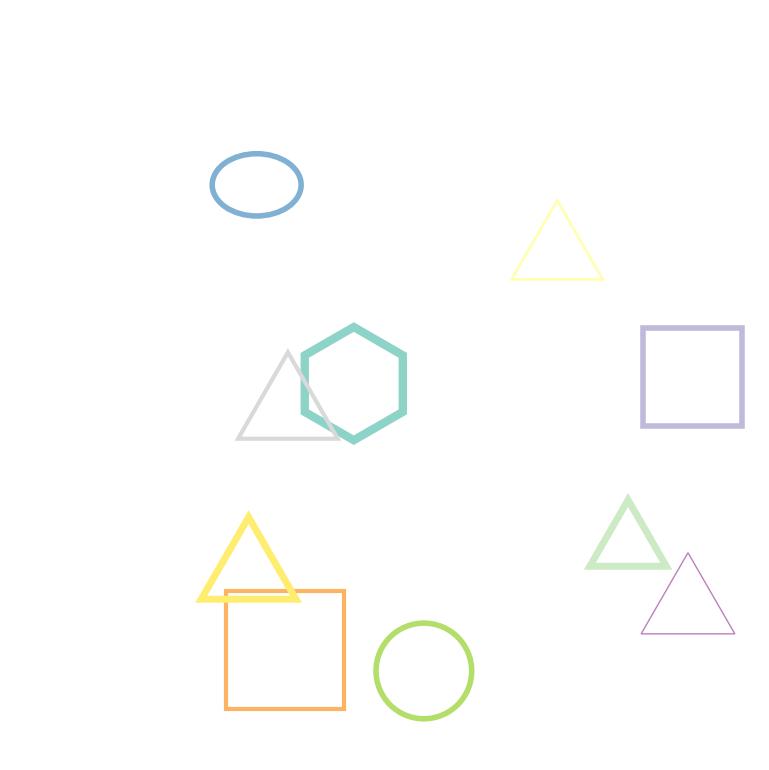[{"shape": "hexagon", "thickness": 3, "radius": 0.37, "center": [0.459, 0.502]}, {"shape": "triangle", "thickness": 1, "radius": 0.34, "center": [0.724, 0.671]}, {"shape": "square", "thickness": 2, "radius": 0.32, "center": [0.899, 0.51]}, {"shape": "oval", "thickness": 2, "radius": 0.29, "center": [0.333, 0.76]}, {"shape": "square", "thickness": 1.5, "radius": 0.38, "center": [0.37, 0.156]}, {"shape": "circle", "thickness": 2, "radius": 0.31, "center": [0.55, 0.129]}, {"shape": "triangle", "thickness": 1.5, "radius": 0.37, "center": [0.374, 0.468]}, {"shape": "triangle", "thickness": 0.5, "radius": 0.35, "center": [0.893, 0.212]}, {"shape": "triangle", "thickness": 2.5, "radius": 0.29, "center": [0.816, 0.293]}, {"shape": "triangle", "thickness": 2.5, "radius": 0.36, "center": [0.323, 0.257]}]